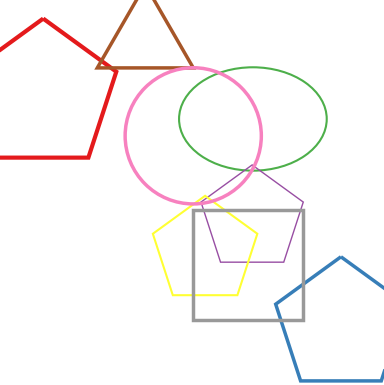[{"shape": "pentagon", "thickness": 3, "radius": 1.0, "center": [0.112, 0.752]}, {"shape": "pentagon", "thickness": 2.5, "radius": 0.89, "center": [0.886, 0.155]}, {"shape": "oval", "thickness": 1.5, "radius": 0.96, "center": [0.657, 0.691]}, {"shape": "pentagon", "thickness": 1, "radius": 0.7, "center": [0.655, 0.432]}, {"shape": "pentagon", "thickness": 1.5, "radius": 0.71, "center": [0.533, 0.349]}, {"shape": "triangle", "thickness": 2.5, "radius": 0.72, "center": [0.377, 0.896]}, {"shape": "circle", "thickness": 2.5, "radius": 0.88, "center": [0.502, 0.647]}, {"shape": "square", "thickness": 2.5, "radius": 0.71, "center": [0.645, 0.312]}]